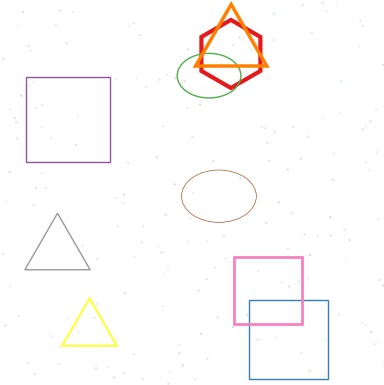[{"shape": "hexagon", "thickness": 3, "radius": 0.44, "center": [0.6, 0.86]}, {"shape": "square", "thickness": 1, "radius": 0.51, "center": [0.75, 0.118]}, {"shape": "oval", "thickness": 1, "radius": 0.41, "center": [0.543, 0.803]}, {"shape": "square", "thickness": 1, "radius": 0.55, "center": [0.176, 0.69]}, {"shape": "triangle", "thickness": 2.5, "radius": 0.53, "center": [0.6, 0.882]}, {"shape": "triangle", "thickness": 1.5, "radius": 0.41, "center": [0.233, 0.143]}, {"shape": "oval", "thickness": 0.5, "radius": 0.49, "center": [0.569, 0.49]}, {"shape": "square", "thickness": 2, "radius": 0.44, "center": [0.696, 0.246]}, {"shape": "triangle", "thickness": 1, "radius": 0.49, "center": [0.149, 0.348]}]